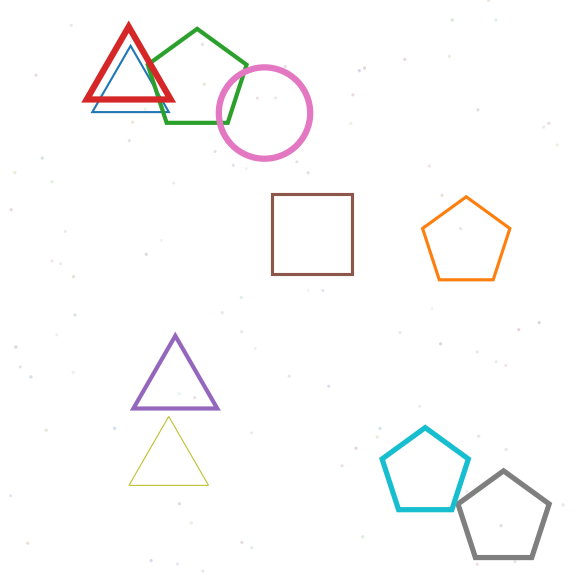[{"shape": "triangle", "thickness": 1, "radius": 0.38, "center": [0.226, 0.843]}, {"shape": "pentagon", "thickness": 1.5, "radius": 0.4, "center": [0.807, 0.579]}, {"shape": "pentagon", "thickness": 2, "radius": 0.45, "center": [0.341, 0.859]}, {"shape": "triangle", "thickness": 3, "radius": 0.42, "center": [0.223, 0.869]}, {"shape": "triangle", "thickness": 2, "radius": 0.42, "center": [0.304, 0.334]}, {"shape": "square", "thickness": 1.5, "radius": 0.35, "center": [0.54, 0.594]}, {"shape": "circle", "thickness": 3, "radius": 0.4, "center": [0.458, 0.803]}, {"shape": "pentagon", "thickness": 2.5, "radius": 0.41, "center": [0.872, 0.101]}, {"shape": "triangle", "thickness": 0.5, "radius": 0.4, "center": [0.292, 0.198]}, {"shape": "pentagon", "thickness": 2.5, "radius": 0.39, "center": [0.736, 0.18]}]